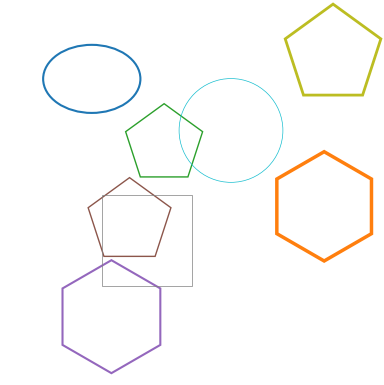[{"shape": "oval", "thickness": 1.5, "radius": 0.63, "center": [0.238, 0.795]}, {"shape": "hexagon", "thickness": 2.5, "radius": 0.71, "center": [0.842, 0.464]}, {"shape": "pentagon", "thickness": 1, "radius": 0.53, "center": [0.426, 0.625]}, {"shape": "hexagon", "thickness": 1.5, "radius": 0.73, "center": [0.289, 0.177]}, {"shape": "pentagon", "thickness": 1, "radius": 0.57, "center": [0.336, 0.426]}, {"shape": "square", "thickness": 0.5, "radius": 0.59, "center": [0.382, 0.376]}, {"shape": "pentagon", "thickness": 2, "radius": 0.65, "center": [0.865, 0.859]}, {"shape": "circle", "thickness": 0.5, "radius": 0.67, "center": [0.6, 0.661]}]